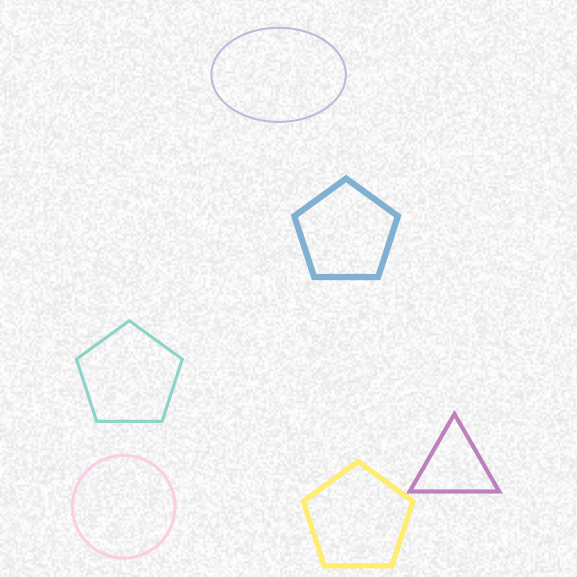[{"shape": "pentagon", "thickness": 1.5, "radius": 0.48, "center": [0.224, 0.347]}, {"shape": "oval", "thickness": 1, "radius": 0.58, "center": [0.482, 0.87]}, {"shape": "pentagon", "thickness": 3, "radius": 0.47, "center": [0.599, 0.596]}, {"shape": "circle", "thickness": 1.5, "radius": 0.44, "center": [0.214, 0.122]}, {"shape": "triangle", "thickness": 2, "radius": 0.45, "center": [0.787, 0.193]}, {"shape": "pentagon", "thickness": 2.5, "radius": 0.5, "center": [0.62, 0.1]}]